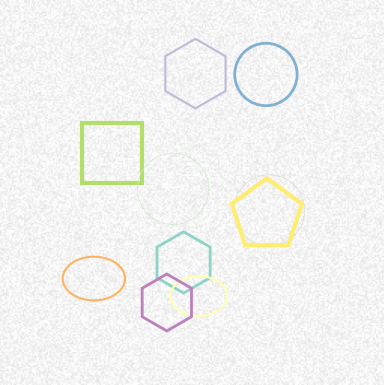[{"shape": "hexagon", "thickness": 2, "radius": 0.4, "center": [0.477, 0.318]}, {"shape": "oval", "thickness": 1.5, "radius": 0.37, "center": [0.516, 0.231]}, {"shape": "hexagon", "thickness": 1.5, "radius": 0.45, "center": [0.508, 0.809]}, {"shape": "circle", "thickness": 2, "radius": 0.41, "center": [0.691, 0.807]}, {"shape": "oval", "thickness": 1.5, "radius": 0.41, "center": [0.244, 0.276]}, {"shape": "square", "thickness": 3, "radius": 0.39, "center": [0.291, 0.602]}, {"shape": "circle", "thickness": 0.5, "radius": 0.46, "center": [0.699, 0.454]}, {"shape": "hexagon", "thickness": 2, "radius": 0.37, "center": [0.433, 0.214]}, {"shape": "circle", "thickness": 0.5, "radius": 0.46, "center": [0.45, 0.509]}, {"shape": "pentagon", "thickness": 3, "radius": 0.48, "center": [0.693, 0.441]}]